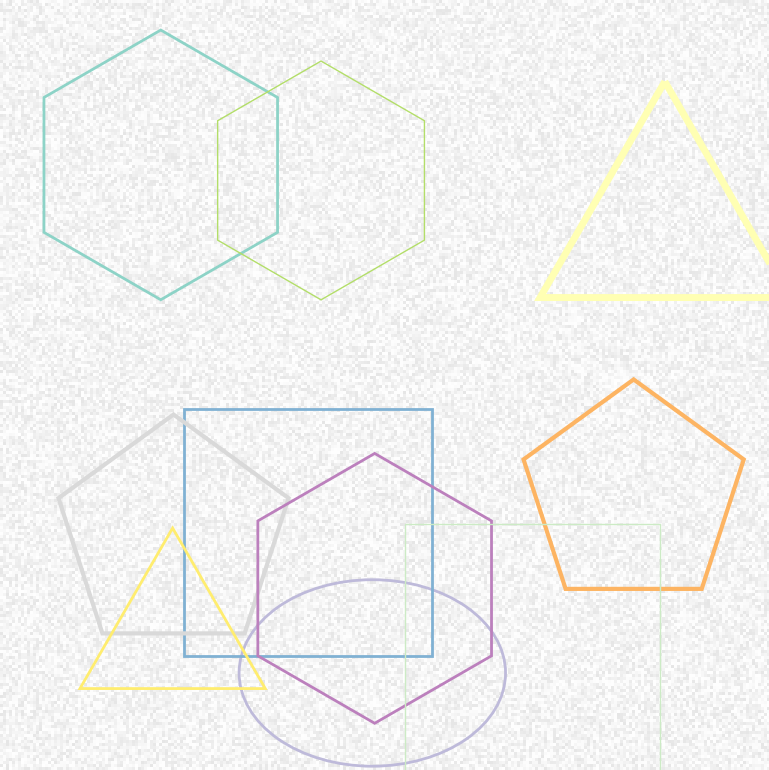[{"shape": "hexagon", "thickness": 1, "radius": 0.88, "center": [0.209, 0.786]}, {"shape": "triangle", "thickness": 2.5, "radius": 0.94, "center": [0.863, 0.707]}, {"shape": "oval", "thickness": 1, "radius": 0.87, "center": [0.484, 0.126]}, {"shape": "square", "thickness": 1, "radius": 0.8, "center": [0.4, 0.309]}, {"shape": "pentagon", "thickness": 1.5, "radius": 0.75, "center": [0.823, 0.357]}, {"shape": "hexagon", "thickness": 0.5, "radius": 0.78, "center": [0.417, 0.766]}, {"shape": "pentagon", "thickness": 1.5, "radius": 0.79, "center": [0.225, 0.305]}, {"shape": "hexagon", "thickness": 1, "radius": 0.88, "center": [0.487, 0.236]}, {"shape": "square", "thickness": 0.5, "radius": 0.83, "center": [0.692, 0.153]}, {"shape": "triangle", "thickness": 1, "radius": 0.69, "center": [0.224, 0.175]}]